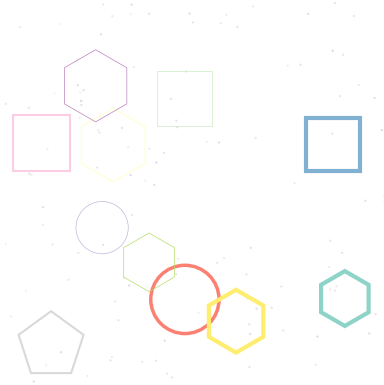[{"shape": "hexagon", "thickness": 3, "radius": 0.36, "center": [0.896, 0.225]}, {"shape": "hexagon", "thickness": 0.5, "radius": 0.48, "center": [0.294, 0.623]}, {"shape": "circle", "thickness": 0.5, "radius": 0.34, "center": [0.265, 0.409]}, {"shape": "circle", "thickness": 2.5, "radius": 0.44, "center": [0.48, 0.222]}, {"shape": "square", "thickness": 3, "radius": 0.35, "center": [0.865, 0.624]}, {"shape": "hexagon", "thickness": 0.5, "radius": 0.38, "center": [0.387, 0.319]}, {"shape": "square", "thickness": 1.5, "radius": 0.37, "center": [0.108, 0.628]}, {"shape": "pentagon", "thickness": 1.5, "radius": 0.44, "center": [0.133, 0.103]}, {"shape": "hexagon", "thickness": 0.5, "radius": 0.47, "center": [0.248, 0.777]}, {"shape": "square", "thickness": 0.5, "radius": 0.36, "center": [0.479, 0.744]}, {"shape": "hexagon", "thickness": 3, "radius": 0.41, "center": [0.613, 0.166]}]